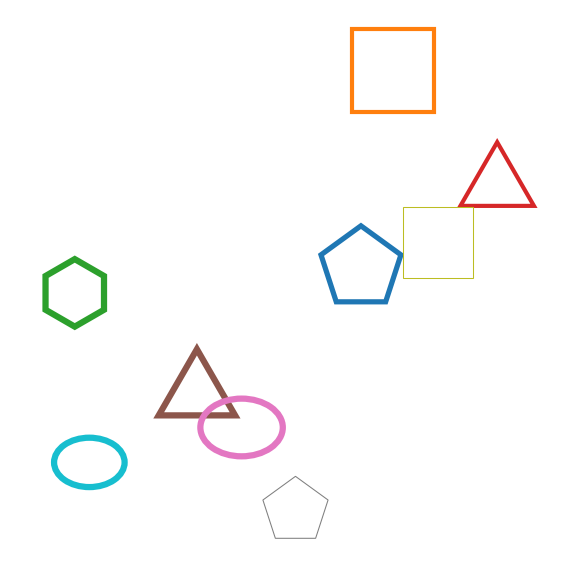[{"shape": "pentagon", "thickness": 2.5, "radius": 0.36, "center": [0.625, 0.535]}, {"shape": "square", "thickness": 2, "radius": 0.36, "center": [0.68, 0.877]}, {"shape": "hexagon", "thickness": 3, "radius": 0.29, "center": [0.129, 0.492]}, {"shape": "triangle", "thickness": 2, "radius": 0.37, "center": [0.861, 0.679]}, {"shape": "triangle", "thickness": 3, "radius": 0.38, "center": [0.341, 0.318]}, {"shape": "oval", "thickness": 3, "radius": 0.36, "center": [0.418, 0.259]}, {"shape": "pentagon", "thickness": 0.5, "radius": 0.3, "center": [0.512, 0.115]}, {"shape": "square", "thickness": 0.5, "radius": 0.31, "center": [0.759, 0.58]}, {"shape": "oval", "thickness": 3, "radius": 0.31, "center": [0.155, 0.198]}]